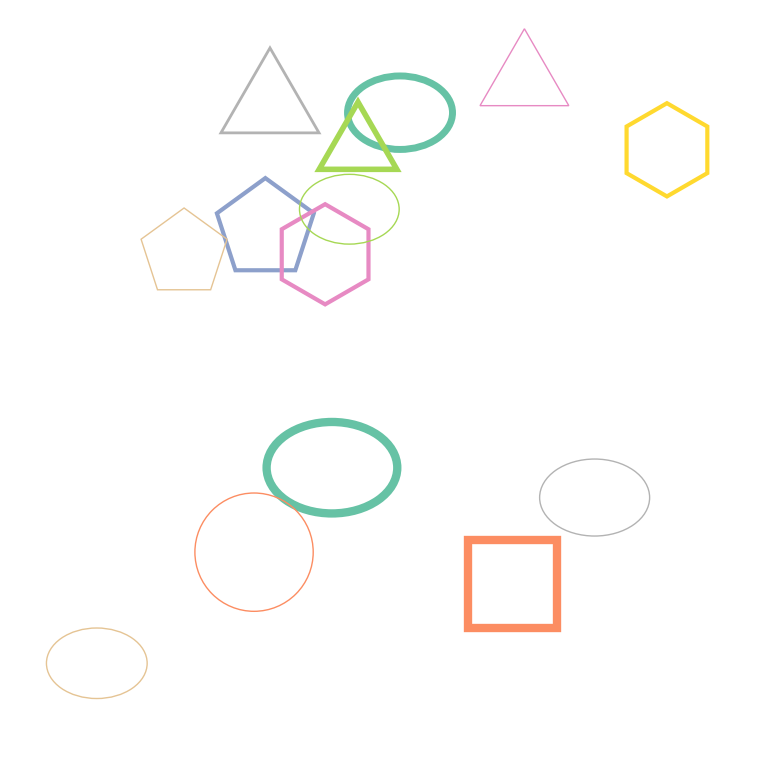[{"shape": "oval", "thickness": 3, "radius": 0.42, "center": [0.431, 0.393]}, {"shape": "oval", "thickness": 2.5, "radius": 0.34, "center": [0.52, 0.854]}, {"shape": "square", "thickness": 3, "radius": 0.29, "center": [0.665, 0.242]}, {"shape": "circle", "thickness": 0.5, "radius": 0.38, "center": [0.33, 0.283]}, {"shape": "pentagon", "thickness": 1.5, "radius": 0.33, "center": [0.345, 0.703]}, {"shape": "triangle", "thickness": 0.5, "radius": 0.33, "center": [0.681, 0.896]}, {"shape": "hexagon", "thickness": 1.5, "radius": 0.33, "center": [0.422, 0.67]}, {"shape": "triangle", "thickness": 2, "radius": 0.29, "center": [0.465, 0.809]}, {"shape": "oval", "thickness": 0.5, "radius": 0.32, "center": [0.454, 0.728]}, {"shape": "hexagon", "thickness": 1.5, "radius": 0.3, "center": [0.866, 0.805]}, {"shape": "oval", "thickness": 0.5, "radius": 0.33, "center": [0.126, 0.139]}, {"shape": "pentagon", "thickness": 0.5, "radius": 0.29, "center": [0.239, 0.671]}, {"shape": "triangle", "thickness": 1, "radius": 0.37, "center": [0.351, 0.864]}, {"shape": "oval", "thickness": 0.5, "radius": 0.36, "center": [0.772, 0.354]}]